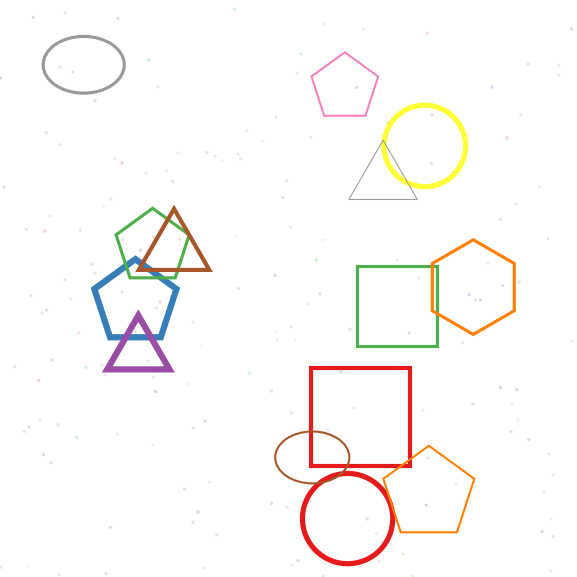[{"shape": "circle", "thickness": 2.5, "radius": 0.39, "center": [0.602, 0.101]}, {"shape": "square", "thickness": 2, "radius": 0.43, "center": [0.624, 0.277]}, {"shape": "pentagon", "thickness": 3, "radius": 0.37, "center": [0.234, 0.476]}, {"shape": "square", "thickness": 1.5, "radius": 0.35, "center": [0.688, 0.47]}, {"shape": "pentagon", "thickness": 1.5, "radius": 0.33, "center": [0.264, 0.572]}, {"shape": "triangle", "thickness": 3, "radius": 0.31, "center": [0.24, 0.391]}, {"shape": "hexagon", "thickness": 1.5, "radius": 0.41, "center": [0.82, 0.502]}, {"shape": "pentagon", "thickness": 1, "radius": 0.41, "center": [0.743, 0.144]}, {"shape": "circle", "thickness": 2.5, "radius": 0.35, "center": [0.736, 0.746]}, {"shape": "triangle", "thickness": 2, "radius": 0.35, "center": [0.301, 0.567]}, {"shape": "oval", "thickness": 1, "radius": 0.32, "center": [0.541, 0.207]}, {"shape": "pentagon", "thickness": 1, "radius": 0.3, "center": [0.597, 0.848]}, {"shape": "oval", "thickness": 1.5, "radius": 0.35, "center": [0.145, 0.887]}, {"shape": "triangle", "thickness": 0.5, "radius": 0.34, "center": [0.663, 0.688]}]